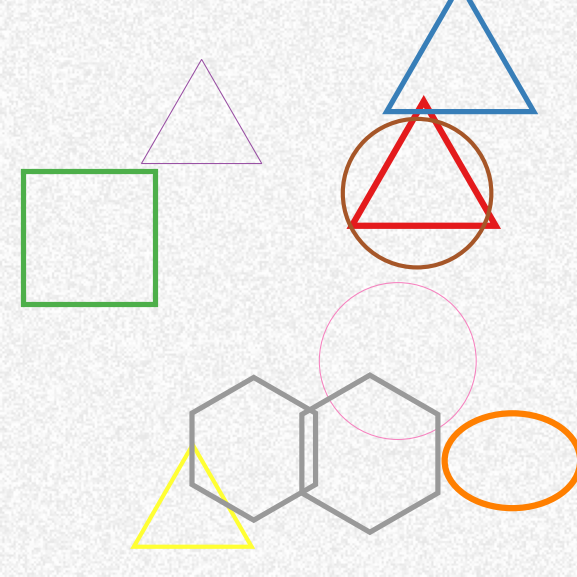[{"shape": "triangle", "thickness": 3, "radius": 0.72, "center": [0.734, 0.68]}, {"shape": "triangle", "thickness": 2.5, "radius": 0.74, "center": [0.797, 0.879]}, {"shape": "square", "thickness": 2.5, "radius": 0.58, "center": [0.154, 0.588]}, {"shape": "triangle", "thickness": 0.5, "radius": 0.6, "center": [0.349, 0.776]}, {"shape": "oval", "thickness": 3, "radius": 0.59, "center": [0.887, 0.201]}, {"shape": "triangle", "thickness": 2, "radius": 0.59, "center": [0.334, 0.111]}, {"shape": "circle", "thickness": 2, "radius": 0.64, "center": [0.722, 0.665]}, {"shape": "circle", "thickness": 0.5, "radius": 0.68, "center": [0.689, 0.374]}, {"shape": "hexagon", "thickness": 2.5, "radius": 0.62, "center": [0.439, 0.222]}, {"shape": "hexagon", "thickness": 2.5, "radius": 0.68, "center": [0.64, 0.214]}]